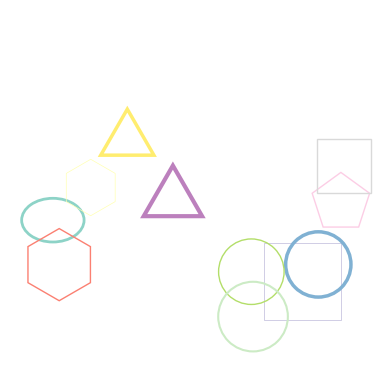[{"shape": "oval", "thickness": 2, "radius": 0.41, "center": [0.137, 0.428]}, {"shape": "hexagon", "thickness": 0.5, "radius": 0.37, "center": [0.236, 0.513]}, {"shape": "square", "thickness": 0.5, "radius": 0.5, "center": [0.787, 0.268]}, {"shape": "hexagon", "thickness": 1, "radius": 0.47, "center": [0.154, 0.313]}, {"shape": "circle", "thickness": 2.5, "radius": 0.42, "center": [0.827, 0.313]}, {"shape": "circle", "thickness": 1, "radius": 0.43, "center": [0.653, 0.294]}, {"shape": "pentagon", "thickness": 1, "radius": 0.39, "center": [0.885, 0.474]}, {"shape": "square", "thickness": 1, "radius": 0.35, "center": [0.894, 0.569]}, {"shape": "triangle", "thickness": 3, "radius": 0.44, "center": [0.449, 0.482]}, {"shape": "circle", "thickness": 1.5, "radius": 0.45, "center": [0.657, 0.178]}, {"shape": "triangle", "thickness": 2.5, "radius": 0.4, "center": [0.331, 0.637]}]